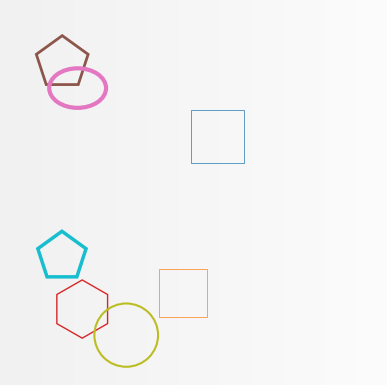[{"shape": "square", "thickness": 0.5, "radius": 0.34, "center": [0.561, 0.645]}, {"shape": "square", "thickness": 0.5, "radius": 0.31, "center": [0.472, 0.239]}, {"shape": "hexagon", "thickness": 1, "radius": 0.38, "center": [0.212, 0.197]}, {"shape": "pentagon", "thickness": 2, "radius": 0.35, "center": [0.161, 0.837]}, {"shape": "oval", "thickness": 3, "radius": 0.37, "center": [0.2, 0.771]}, {"shape": "circle", "thickness": 1.5, "radius": 0.41, "center": [0.326, 0.13]}, {"shape": "pentagon", "thickness": 2.5, "radius": 0.33, "center": [0.16, 0.334]}]